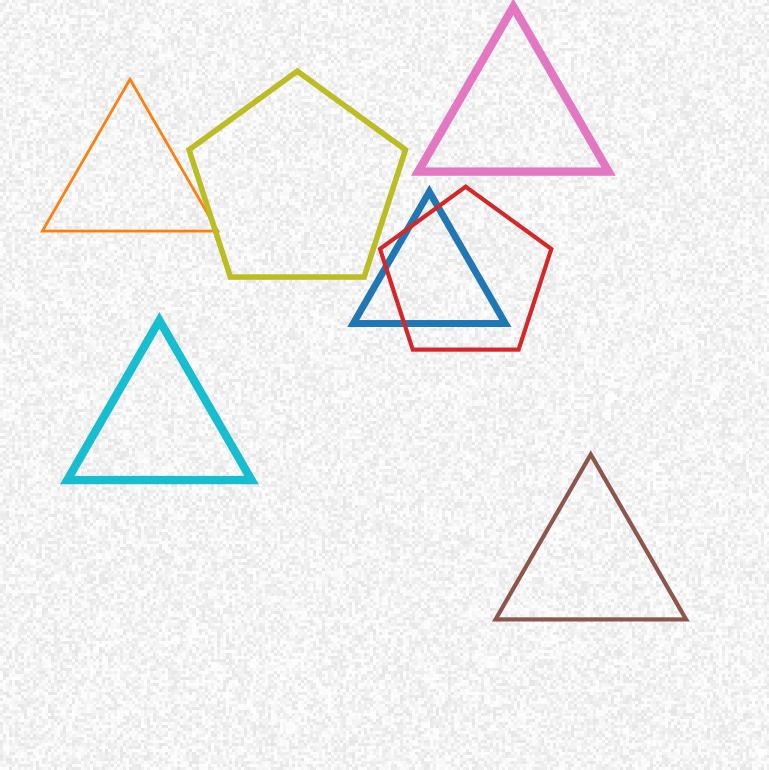[{"shape": "triangle", "thickness": 2.5, "radius": 0.57, "center": [0.558, 0.637]}, {"shape": "triangle", "thickness": 1, "radius": 0.66, "center": [0.169, 0.766]}, {"shape": "pentagon", "thickness": 1.5, "radius": 0.58, "center": [0.605, 0.641]}, {"shape": "triangle", "thickness": 1.5, "radius": 0.71, "center": [0.767, 0.267]}, {"shape": "triangle", "thickness": 3, "radius": 0.71, "center": [0.667, 0.848]}, {"shape": "pentagon", "thickness": 2, "radius": 0.74, "center": [0.386, 0.76]}, {"shape": "triangle", "thickness": 3, "radius": 0.69, "center": [0.207, 0.446]}]